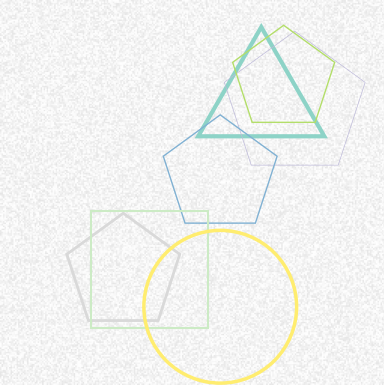[{"shape": "triangle", "thickness": 3, "radius": 0.95, "center": [0.679, 0.741]}, {"shape": "pentagon", "thickness": 0.5, "radius": 0.96, "center": [0.766, 0.727]}, {"shape": "pentagon", "thickness": 1, "radius": 0.78, "center": [0.572, 0.546]}, {"shape": "pentagon", "thickness": 1, "radius": 0.7, "center": [0.737, 0.795]}, {"shape": "pentagon", "thickness": 2, "radius": 0.77, "center": [0.32, 0.292]}, {"shape": "square", "thickness": 1.5, "radius": 0.76, "center": [0.388, 0.299]}, {"shape": "circle", "thickness": 2.5, "radius": 0.99, "center": [0.572, 0.203]}]